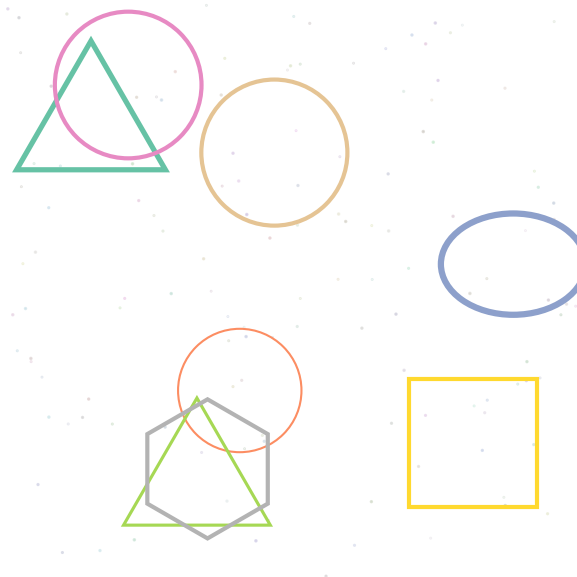[{"shape": "triangle", "thickness": 2.5, "radius": 0.74, "center": [0.158, 0.78]}, {"shape": "circle", "thickness": 1, "radius": 0.53, "center": [0.415, 0.323]}, {"shape": "oval", "thickness": 3, "radius": 0.63, "center": [0.889, 0.542]}, {"shape": "circle", "thickness": 2, "radius": 0.63, "center": [0.222, 0.852]}, {"shape": "triangle", "thickness": 1.5, "radius": 0.73, "center": [0.341, 0.163]}, {"shape": "square", "thickness": 2, "radius": 0.55, "center": [0.819, 0.232]}, {"shape": "circle", "thickness": 2, "radius": 0.63, "center": [0.475, 0.735]}, {"shape": "hexagon", "thickness": 2, "radius": 0.6, "center": [0.359, 0.187]}]